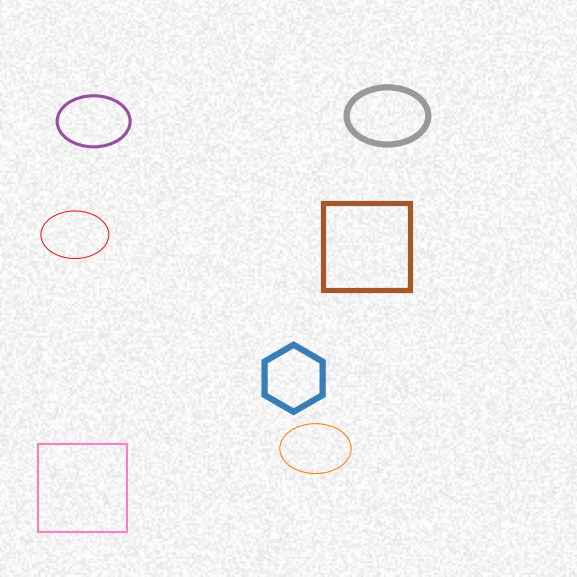[{"shape": "oval", "thickness": 0.5, "radius": 0.29, "center": [0.13, 0.593]}, {"shape": "hexagon", "thickness": 3, "radius": 0.29, "center": [0.508, 0.344]}, {"shape": "oval", "thickness": 1.5, "radius": 0.32, "center": [0.162, 0.789]}, {"shape": "oval", "thickness": 0.5, "radius": 0.31, "center": [0.546, 0.222]}, {"shape": "square", "thickness": 2.5, "radius": 0.38, "center": [0.635, 0.572]}, {"shape": "square", "thickness": 1, "radius": 0.38, "center": [0.142, 0.154]}, {"shape": "oval", "thickness": 3, "radius": 0.35, "center": [0.671, 0.798]}]